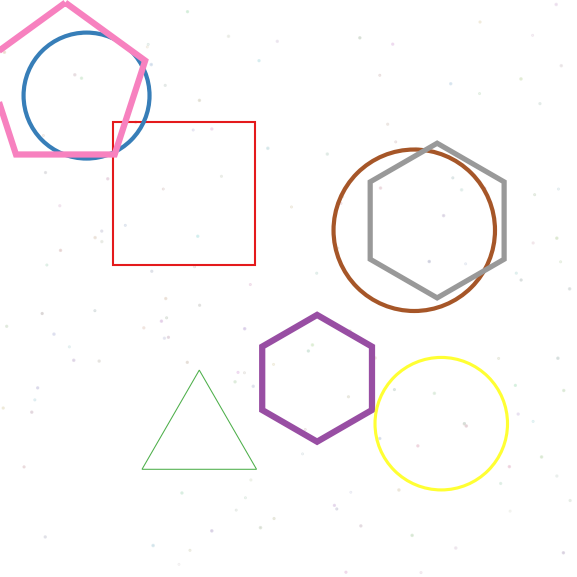[{"shape": "square", "thickness": 1, "radius": 0.62, "center": [0.319, 0.665]}, {"shape": "circle", "thickness": 2, "radius": 0.55, "center": [0.15, 0.834]}, {"shape": "triangle", "thickness": 0.5, "radius": 0.57, "center": [0.345, 0.244]}, {"shape": "hexagon", "thickness": 3, "radius": 0.55, "center": [0.549, 0.344]}, {"shape": "circle", "thickness": 1.5, "radius": 0.57, "center": [0.764, 0.265]}, {"shape": "circle", "thickness": 2, "radius": 0.7, "center": [0.717, 0.6]}, {"shape": "pentagon", "thickness": 3, "radius": 0.73, "center": [0.113, 0.849]}, {"shape": "hexagon", "thickness": 2.5, "radius": 0.67, "center": [0.757, 0.617]}]